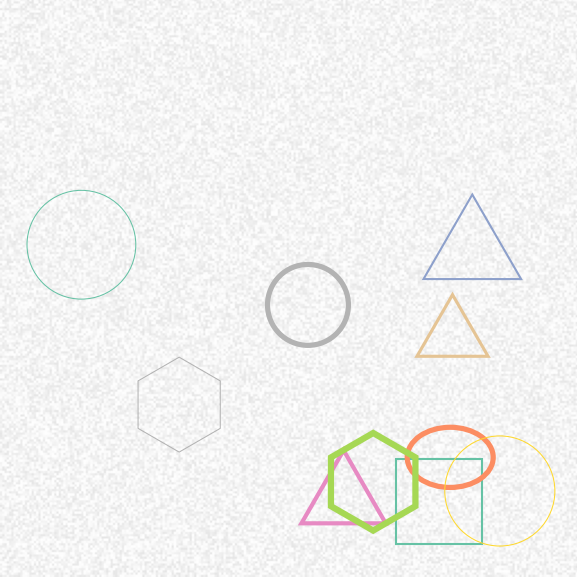[{"shape": "square", "thickness": 1, "radius": 0.37, "center": [0.76, 0.131]}, {"shape": "circle", "thickness": 0.5, "radius": 0.47, "center": [0.141, 0.575]}, {"shape": "oval", "thickness": 2.5, "radius": 0.37, "center": [0.78, 0.207]}, {"shape": "triangle", "thickness": 1, "radius": 0.49, "center": [0.818, 0.565]}, {"shape": "triangle", "thickness": 2, "radius": 0.42, "center": [0.595, 0.135]}, {"shape": "hexagon", "thickness": 3, "radius": 0.42, "center": [0.646, 0.165]}, {"shape": "circle", "thickness": 0.5, "radius": 0.48, "center": [0.865, 0.149]}, {"shape": "triangle", "thickness": 1.5, "radius": 0.36, "center": [0.784, 0.418]}, {"shape": "circle", "thickness": 2.5, "radius": 0.35, "center": [0.533, 0.471]}, {"shape": "hexagon", "thickness": 0.5, "radius": 0.41, "center": [0.31, 0.298]}]